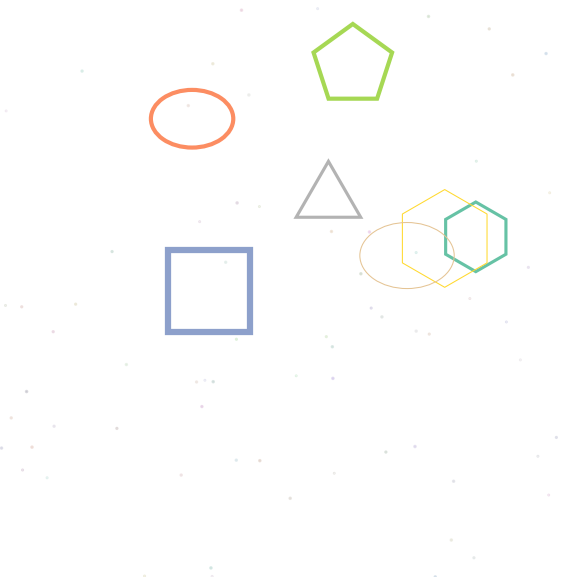[{"shape": "hexagon", "thickness": 1.5, "radius": 0.3, "center": [0.824, 0.589]}, {"shape": "oval", "thickness": 2, "radius": 0.36, "center": [0.333, 0.794]}, {"shape": "square", "thickness": 3, "radius": 0.35, "center": [0.362, 0.495]}, {"shape": "pentagon", "thickness": 2, "radius": 0.36, "center": [0.611, 0.886]}, {"shape": "hexagon", "thickness": 0.5, "radius": 0.42, "center": [0.77, 0.586]}, {"shape": "oval", "thickness": 0.5, "radius": 0.41, "center": [0.705, 0.557]}, {"shape": "triangle", "thickness": 1.5, "radius": 0.32, "center": [0.569, 0.655]}]